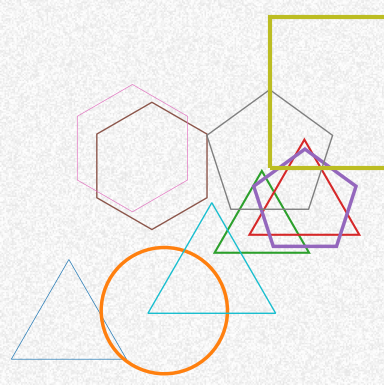[{"shape": "triangle", "thickness": 0.5, "radius": 0.86, "center": [0.179, 0.153]}, {"shape": "circle", "thickness": 2.5, "radius": 0.82, "center": [0.427, 0.193]}, {"shape": "triangle", "thickness": 1.5, "radius": 0.71, "center": [0.68, 0.414]}, {"shape": "triangle", "thickness": 1.5, "radius": 0.82, "center": [0.791, 0.473]}, {"shape": "pentagon", "thickness": 2.5, "radius": 0.7, "center": [0.792, 0.473]}, {"shape": "hexagon", "thickness": 1, "radius": 0.83, "center": [0.395, 0.569]}, {"shape": "hexagon", "thickness": 0.5, "radius": 0.83, "center": [0.344, 0.615]}, {"shape": "pentagon", "thickness": 1, "radius": 0.86, "center": [0.701, 0.595]}, {"shape": "square", "thickness": 3, "radius": 0.98, "center": [0.898, 0.76]}, {"shape": "triangle", "thickness": 1, "radius": 0.96, "center": [0.55, 0.282]}]